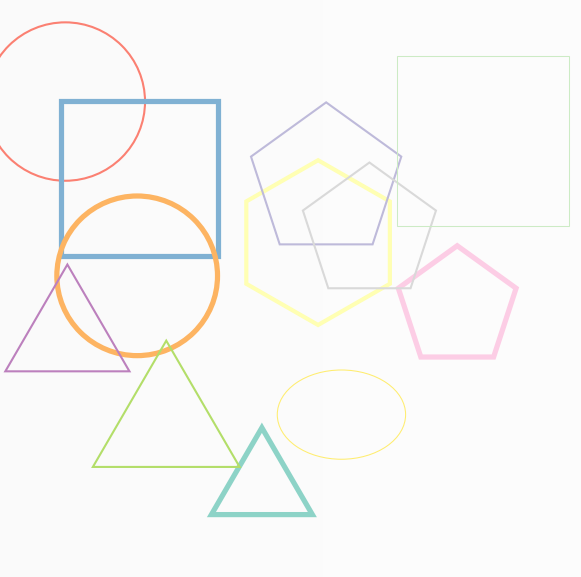[{"shape": "triangle", "thickness": 2.5, "radius": 0.5, "center": [0.451, 0.158]}, {"shape": "hexagon", "thickness": 2, "radius": 0.71, "center": [0.547, 0.579]}, {"shape": "pentagon", "thickness": 1, "radius": 0.68, "center": [0.561, 0.686]}, {"shape": "circle", "thickness": 1, "radius": 0.69, "center": [0.112, 0.823]}, {"shape": "square", "thickness": 2.5, "radius": 0.67, "center": [0.24, 0.69]}, {"shape": "circle", "thickness": 2.5, "radius": 0.69, "center": [0.236, 0.522]}, {"shape": "triangle", "thickness": 1, "radius": 0.73, "center": [0.286, 0.263]}, {"shape": "pentagon", "thickness": 2.5, "radius": 0.53, "center": [0.787, 0.467]}, {"shape": "pentagon", "thickness": 1, "radius": 0.6, "center": [0.636, 0.597]}, {"shape": "triangle", "thickness": 1, "radius": 0.62, "center": [0.116, 0.418]}, {"shape": "square", "thickness": 0.5, "radius": 0.74, "center": [0.831, 0.755]}, {"shape": "oval", "thickness": 0.5, "radius": 0.55, "center": [0.587, 0.281]}]